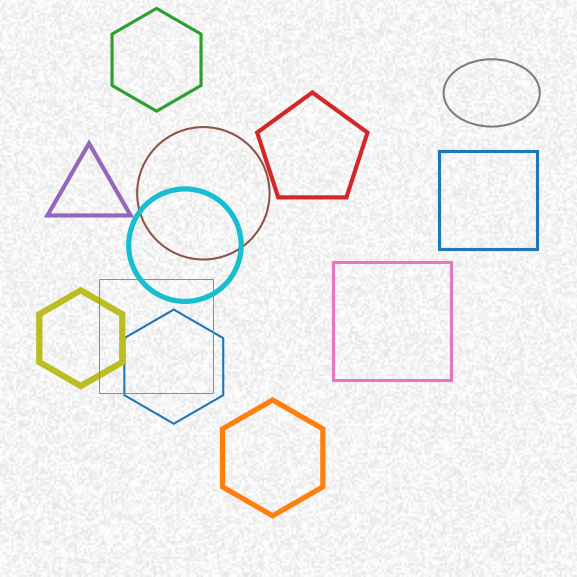[{"shape": "square", "thickness": 1.5, "radius": 0.42, "center": [0.846, 0.653]}, {"shape": "hexagon", "thickness": 1, "radius": 0.49, "center": [0.301, 0.364]}, {"shape": "hexagon", "thickness": 2.5, "radius": 0.5, "center": [0.472, 0.206]}, {"shape": "hexagon", "thickness": 1.5, "radius": 0.44, "center": [0.271, 0.896]}, {"shape": "pentagon", "thickness": 2, "radius": 0.5, "center": [0.541, 0.739]}, {"shape": "triangle", "thickness": 2, "radius": 0.42, "center": [0.154, 0.668]}, {"shape": "circle", "thickness": 1, "radius": 0.57, "center": [0.352, 0.664]}, {"shape": "square", "thickness": 1.5, "radius": 0.51, "center": [0.679, 0.443]}, {"shape": "oval", "thickness": 1, "radius": 0.42, "center": [0.851, 0.838]}, {"shape": "hexagon", "thickness": 3, "radius": 0.41, "center": [0.14, 0.414]}, {"shape": "square", "thickness": 0.5, "radius": 0.49, "center": [0.27, 0.418]}, {"shape": "circle", "thickness": 2.5, "radius": 0.49, "center": [0.32, 0.575]}]